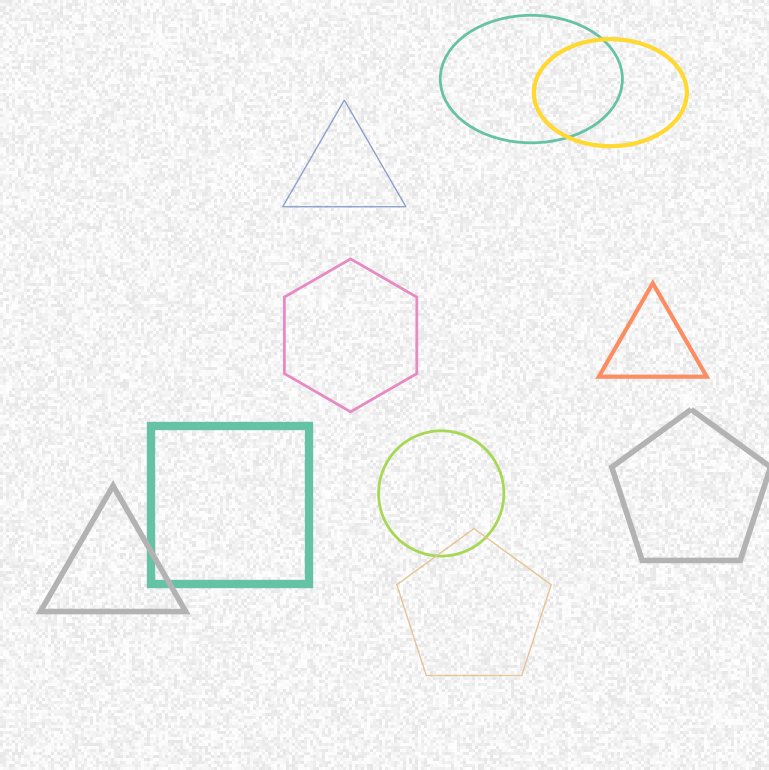[{"shape": "oval", "thickness": 1, "radius": 0.59, "center": [0.69, 0.897]}, {"shape": "square", "thickness": 3, "radius": 0.51, "center": [0.299, 0.344]}, {"shape": "triangle", "thickness": 1.5, "radius": 0.4, "center": [0.848, 0.551]}, {"shape": "triangle", "thickness": 0.5, "radius": 0.46, "center": [0.447, 0.778]}, {"shape": "hexagon", "thickness": 1, "radius": 0.5, "center": [0.455, 0.564]}, {"shape": "circle", "thickness": 1, "radius": 0.41, "center": [0.573, 0.359]}, {"shape": "oval", "thickness": 1.5, "radius": 0.5, "center": [0.793, 0.88]}, {"shape": "pentagon", "thickness": 0.5, "radius": 0.53, "center": [0.616, 0.208]}, {"shape": "pentagon", "thickness": 2, "radius": 0.54, "center": [0.898, 0.36]}, {"shape": "triangle", "thickness": 2, "radius": 0.54, "center": [0.147, 0.26]}]